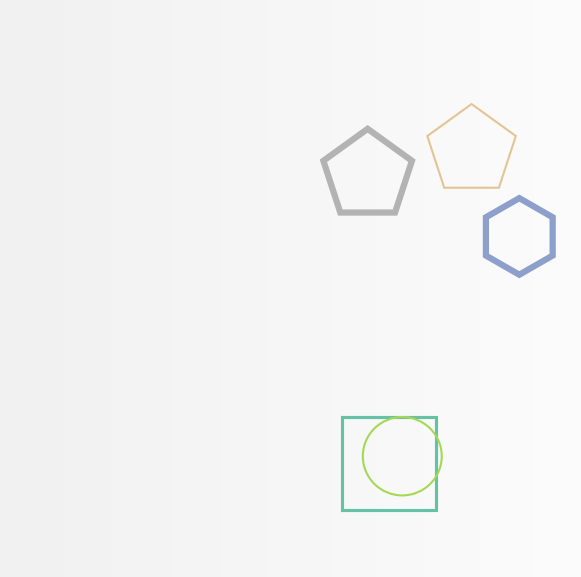[{"shape": "square", "thickness": 1.5, "radius": 0.4, "center": [0.669, 0.197]}, {"shape": "hexagon", "thickness": 3, "radius": 0.33, "center": [0.893, 0.59]}, {"shape": "circle", "thickness": 1, "radius": 0.34, "center": [0.692, 0.209]}, {"shape": "pentagon", "thickness": 1, "radius": 0.4, "center": [0.811, 0.739]}, {"shape": "pentagon", "thickness": 3, "radius": 0.4, "center": [0.633, 0.696]}]